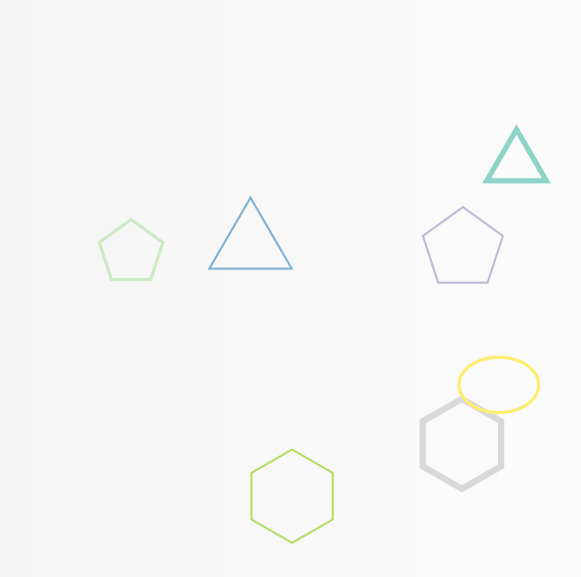[{"shape": "triangle", "thickness": 2.5, "radius": 0.3, "center": [0.889, 0.716]}, {"shape": "pentagon", "thickness": 1, "radius": 0.36, "center": [0.796, 0.568]}, {"shape": "triangle", "thickness": 1, "radius": 0.41, "center": [0.431, 0.575]}, {"shape": "hexagon", "thickness": 1, "radius": 0.4, "center": [0.502, 0.14]}, {"shape": "hexagon", "thickness": 3, "radius": 0.39, "center": [0.795, 0.231]}, {"shape": "pentagon", "thickness": 1.5, "radius": 0.29, "center": [0.225, 0.562]}, {"shape": "oval", "thickness": 1.5, "radius": 0.34, "center": [0.858, 0.333]}]